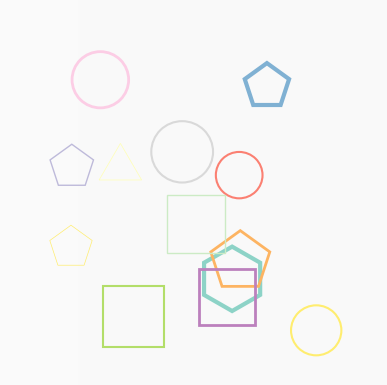[{"shape": "hexagon", "thickness": 3, "radius": 0.42, "center": [0.599, 0.276]}, {"shape": "triangle", "thickness": 0.5, "radius": 0.32, "center": [0.311, 0.564]}, {"shape": "pentagon", "thickness": 1, "radius": 0.29, "center": [0.185, 0.566]}, {"shape": "circle", "thickness": 1.5, "radius": 0.3, "center": [0.617, 0.545]}, {"shape": "pentagon", "thickness": 3, "radius": 0.3, "center": [0.689, 0.776]}, {"shape": "pentagon", "thickness": 2, "radius": 0.4, "center": [0.62, 0.321]}, {"shape": "square", "thickness": 1.5, "radius": 0.39, "center": [0.343, 0.178]}, {"shape": "circle", "thickness": 2, "radius": 0.37, "center": [0.259, 0.793]}, {"shape": "circle", "thickness": 1.5, "radius": 0.4, "center": [0.47, 0.606]}, {"shape": "square", "thickness": 2, "radius": 0.36, "center": [0.586, 0.228]}, {"shape": "square", "thickness": 1, "radius": 0.37, "center": [0.506, 0.418]}, {"shape": "circle", "thickness": 1.5, "radius": 0.32, "center": [0.816, 0.142]}, {"shape": "pentagon", "thickness": 0.5, "radius": 0.29, "center": [0.183, 0.358]}]